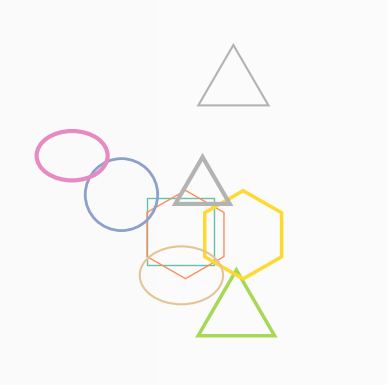[{"shape": "square", "thickness": 1, "radius": 0.44, "center": [0.466, 0.398]}, {"shape": "hexagon", "thickness": 1, "radius": 0.57, "center": [0.479, 0.391]}, {"shape": "circle", "thickness": 2, "radius": 0.47, "center": [0.313, 0.495]}, {"shape": "oval", "thickness": 3, "radius": 0.46, "center": [0.186, 0.596]}, {"shape": "triangle", "thickness": 2.5, "radius": 0.57, "center": [0.61, 0.185]}, {"shape": "hexagon", "thickness": 2.5, "radius": 0.57, "center": [0.628, 0.39]}, {"shape": "oval", "thickness": 1.5, "radius": 0.54, "center": [0.468, 0.285]}, {"shape": "triangle", "thickness": 3, "radius": 0.41, "center": [0.523, 0.511]}, {"shape": "triangle", "thickness": 1.5, "radius": 0.52, "center": [0.602, 0.779]}]